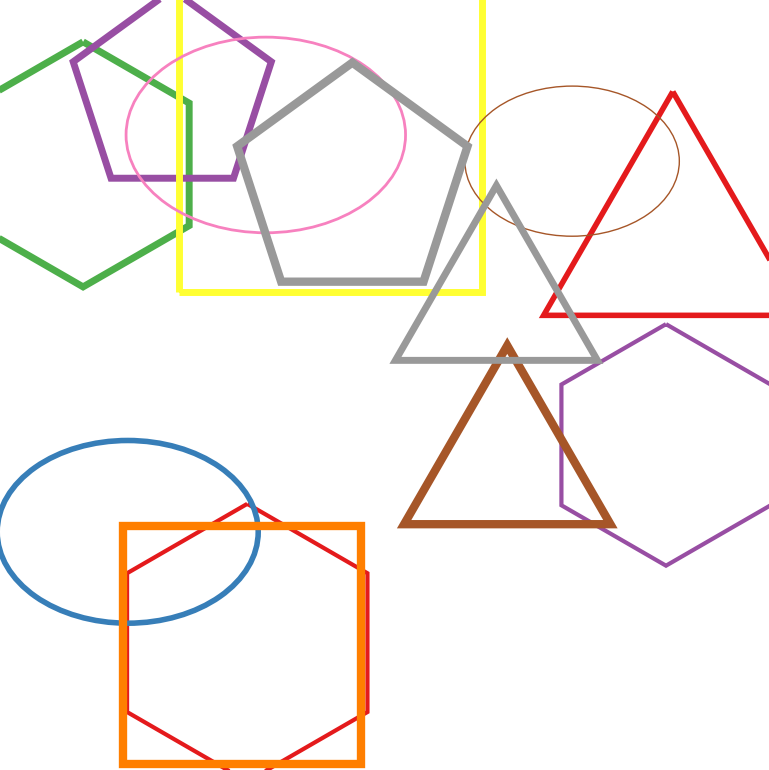[{"shape": "triangle", "thickness": 2, "radius": 0.97, "center": [0.874, 0.687]}, {"shape": "hexagon", "thickness": 1.5, "radius": 0.9, "center": [0.321, 0.165]}, {"shape": "oval", "thickness": 2, "radius": 0.85, "center": [0.166, 0.309]}, {"shape": "hexagon", "thickness": 2.5, "radius": 0.8, "center": [0.108, 0.787]}, {"shape": "pentagon", "thickness": 2.5, "radius": 0.68, "center": [0.224, 0.878]}, {"shape": "hexagon", "thickness": 1.5, "radius": 0.78, "center": [0.865, 0.422]}, {"shape": "square", "thickness": 3, "radius": 0.77, "center": [0.315, 0.162]}, {"shape": "square", "thickness": 2.5, "radius": 0.98, "center": [0.429, 0.816]}, {"shape": "triangle", "thickness": 3, "radius": 0.77, "center": [0.659, 0.397]}, {"shape": "oval", "thickness": 0.5, "radius": 0.7, "center": [0.743, 0.791]}, {"shape": "oval", "thickness": 1, "radius": 0.91, "center": [0.345, 0.825]}, {"shape": "pentagon", "thickness": 3, "radius": 0.79, "center": [0.458, 0.761]}, {"shape": "triangle", "thickness": 2.5, "radius": 0.76, "center": [0.645, 0.608]}]